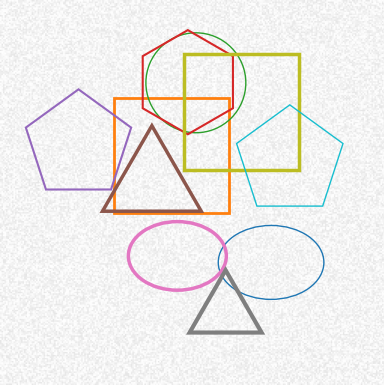[{"shape": "oval", "thickness": 1, "radius": 0.69, "center": [0.704, 0.318]}, {"shape": "square", "thickness": 2, "radius": 0.75, "center": [0.446, 0.596]}, {"shape": "circle", "thickness": 1, "radius": 0.65, "center": [0.509, 0.785]}, {"shape": "hexagon", "thickness": 1.5, "radius": 0.68, "center": [0.488, 0.786]}, {"shape": "pentagon", "thickness": 1.5, "radius": 0.72, "center": [0.204, 0.624]}, {"shape": "triangle", "thickness": 2.5, "radius": 0.74, "center": [0.394, 0.525]}, {"shape": "oval", "thickness": 2.5, "radius": 0.64, "center": [0.461, 0.335]}, {"shape": "triangle", "thickness": 3, "radius": 0.54, "center": [0.586, 0.19]}, {"shape": "square", "thickness": 2.5, "radius": 0.75, "center": [0.627, 0.709]}, {"shape": "pentagon", "thickness": 1, "radius": 0.73, "center": [0.753, 0.582]}]